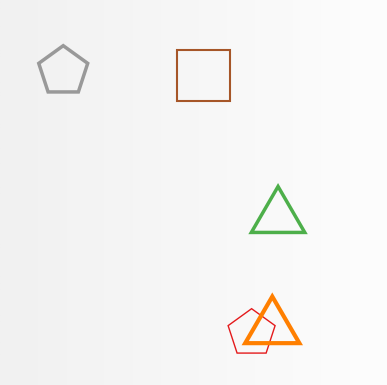[{"shape": "pentagon", "thickness": 1, "radius": 0.32, "center": [0.649, 0.134]}, {"shape": "triangle", "thickness": 2.5, "radius": 0.4, "center": [0.718, 0.436]}, {"shape": "triangle", "thickness": 3, "radius": 0.4, "center": [0.703, 0.149]}, {"shape": "square", "thickness": 1.5, "radius": 0.34, "center": [0.525, 0.804]}, {"shape": "pentagon", "thickness": 2.5, "radius": 0.33, "center": [0.163, 0.815]}]